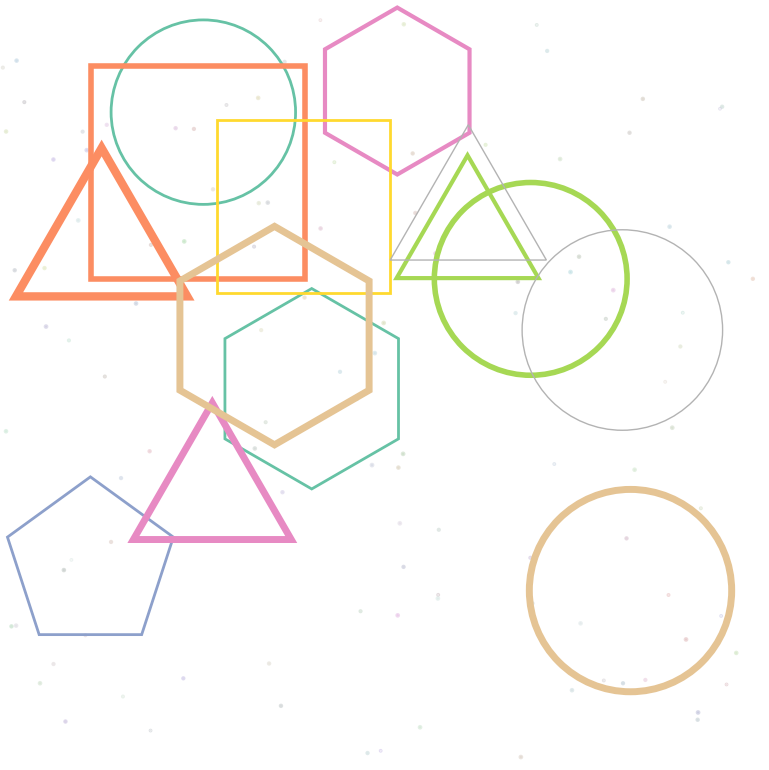[{"shape": "circle", "thickness": 1, "radius": 0.6, "center": [0.264, 0.854]}, {"shape": "hexagon", "thickness": 1, "radius": 0.65, "center": [0.405, 0.495]}, {"shape": "triangle", "thickness": 3, "radius": 0.64, "center": [0.132, 0.679]}, {"shape": "square", "thickness": 2, "radius": 0.69, "center": [0.257, 0.776]}, {"shape": "pentagon", "thickness": 1, "radius": 0.57, "center": [0.117, 0.267]}, {"shape": "hexagon", "thickness": 1.5, "radius": 0.54, "center": [0.516, 0.882]}, {"shape": "triangle", "thickness": 2.5, "radius": 0.59, "center": [0.276, 0.358]}, {"shape": "triangle", "thickness": 1.5, "radius": 0.53, "center": [0.607, 0.692]}, {"shape": "circle", "thickness": 2, "radius": 0.63, "center": [0.689, 0.638]}, {"shape": "square", "thickness": 1, "radius": 0.56, "center": [0.394, 0.732]}, {"shape": "hexagon", "thickness": 2.5, "radius": 0.71, "center": [0.357, 0.564]}, {"shape": "circle", "thickness": 2.5, "radius": 0.66, "center": [0.819, 0.233]}, {"shape": "triangle", "thickness": 0.5, "radius": 0.59, "center": [0.608, 0.721]}, {"shape": "circle", "thickness": 0.5, "radius": 0.65, "center": [0.808, 0.571]}]